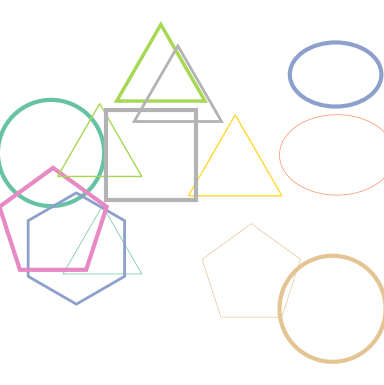[{"shape": "circle", "thickness": 3, "radius": 0.69, "center": [0.133, 0.603]}, {"shape": "triangle", "thickness": 0.5, "radius": 0.59, "center": [0.266, 0.347]}, {"shape": "oval", "thickness": 0.5, "radius": 0.75, "center": [0.875, 0.598]}, {"shape": "hexagon", "thickness": 2, "radius": 0.72, "center": [0.198, 0.355]}, {"shape": "oval", "thickness": 3, "radius": 0.59, "center": [0.872, 0.807]}, {"shape": "pentagon", "thickness": 3, "radius": 0.73, "center": [0.138, 0.418]}, {"shape": "triangle", "thickness": 2.5, "radius": 0.66, "center": [0.418, 0.804]}, {"shape": "triangle", "thickness": 1, "radius": 0.63, "center": [0.259, 0.605]}, {"shape": "triangle", "thickness": 1, "radius": 0.7, "center": [0.611, 0.562]}, {"shape": "pentagon", "thickness": 0.5, "radius": 0.67, "center": [0.653, 0.285]}, {"shape": "circle", "thickness": 3, "radius": 0.69, "center": [0.864, 0.198]}, {"shape": "square", "thickness": 3, "radius": 0.58, "center": [0.392, 0.597]}, {"shape": "triangle", "thickness": 2, "radius": 0.65, "center": [0.462, 0.75]}]